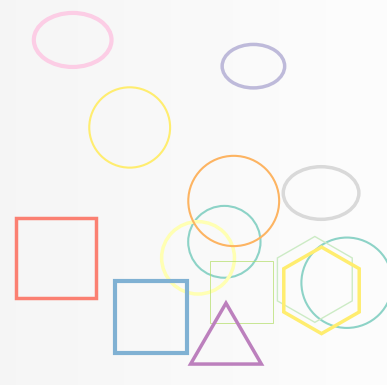[{"shape": "circle", "thickness": 1.5, "radius": 0.59, "center": [0.895, 0.266]}, {"shape": "circle", "thickness": 1.5, "radius": 0.47, "center": [0.579, 0.372]}, {"shape": "circle", "thickness": 2.5, "radius": 0.47, "center": [0.511, 0.33]}, {"shape": "oval", "thickness": 2.5, "radius": 0.4, "center": [0.654, 0.828]}, {"shape": "square", "thickness": 2.5, "radius": 0.52, "center": [0.145, 0.329]}, {"shape": "square", "thickness": 3, "radius": 0.47, "center": [0.389, 0.177]}, {"shape": "circle", "thickness": 1.5, "radius": 0.59, "center": [0.603, 0.478]}, {"shape": "square", "thickness": 0.5, "radius": 0.41, "center": [0.624, 0.242]}, {"shape": "oval", "thickness": 3, "radius": 0.5, "center": [0.188, 0.896]}, {"shape": "oval", "thickness": 2.5, "radius": 0.49, "center": [0.829, 0.499]}, {"shape": "triangle", "thickness": 2.5, "radius": 0.53, "center": [0.583, 0.107]}, {"shape": "hexagon", "thickness": 1, "radius": 0.56, "center": [0.812, 0.274]}, {"shape": "hexagon", "thickness": 2.5, "radius": 0.56, "center": [0.83, 0.246]}, {"shape": "circle", "thickness": 1.5, "radius": 0.52, "center": [0.335, 0.669]}]